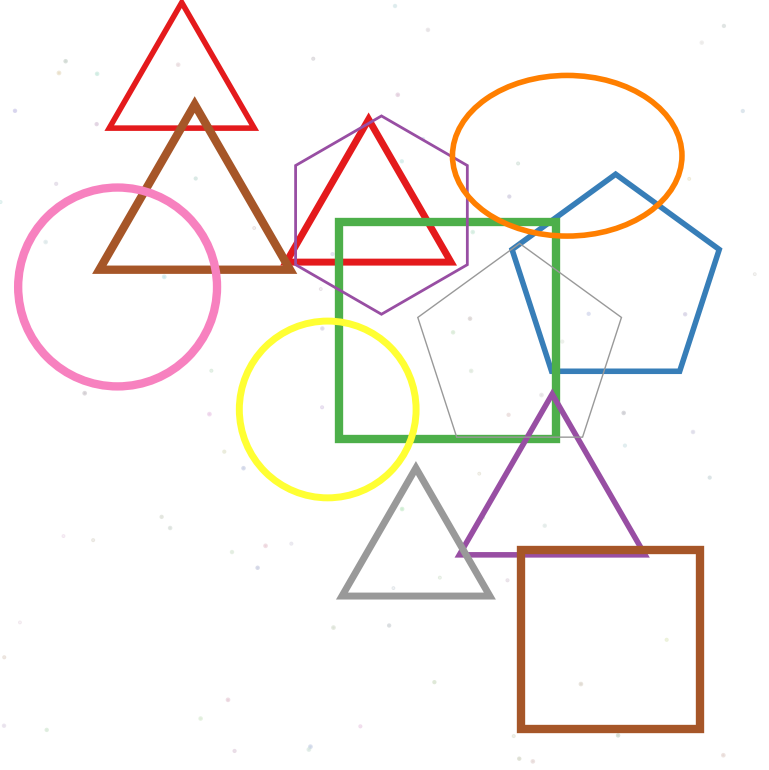[{"shape": "triangle", "thickness": 2.5, "radius": 0.62, "center": [0.479, 0.721]}, {"shape": "triangle", "thickness": 2, "radius": 0.54, "center": [0.236, 0.888]}, {"shape": "pentagon", "thickness": 2, "radius": 0.71, "center": [0.8, 0.632]}, {"shape": "square", "thickness": 3, "radius": 0.71, "center": [0.581, 0.57]}, {"shape": "hexagon", "thickness": 1, "radius": 0.64, "center": [0.495, 0.721]}, {"shape": "triangle", "thickness": 2, "radius": 0.7, "center": [0.717, 0.349]}, {"shape": "oval", "thickness": 2, "radius": 0.75, "center": [0.737, 0.798]}, {"shape": "circle", "thickness": 2.5, "radius": 0.57, "center": [0.426, 0.468]}, {"shape": "triangle", "thickness": 3, "radius": 0.72, "center": [0.253, 0.721]}, {"shape": "square", "thickness": 3, "radius": 0.58, "center": [0.793, 0.169]}, {"shape": "circle", "thickness": 3, "radius": 0.65, "center": [0.153, 0.627]}, {"shape": "triangle", "thickness": 2.5, "radius": 0.55, "center": [0.54, 0.281]}, {"shape": "pentagon", "thickness": 0.5, "radius": 0.7, "center": [0.675, 0.545]}]